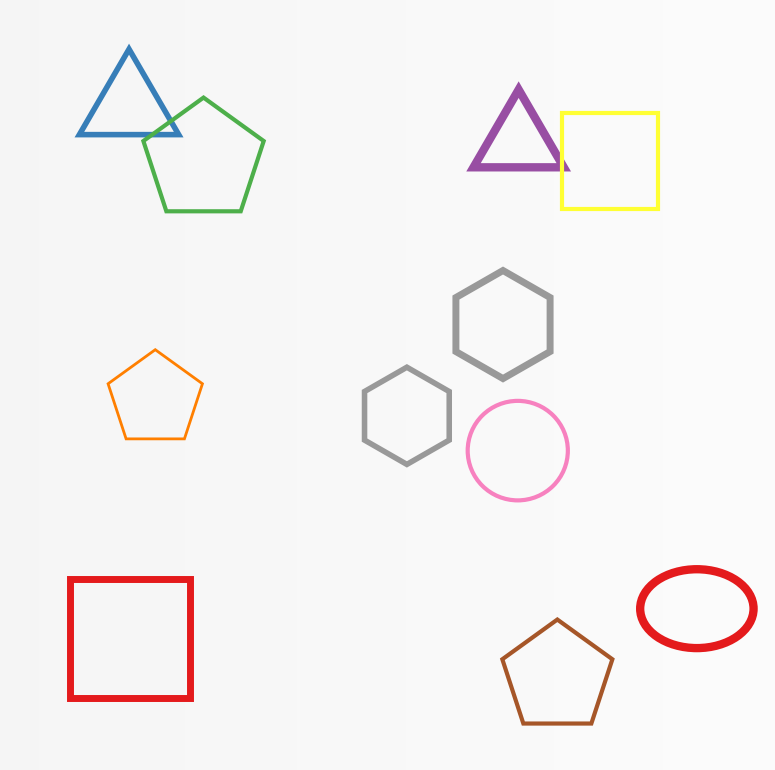[{"shape": "oval", "thickness": 3, "radius": 0.37, "center": [0.899, 0.21]}, {"shape": "square", "thickness": 2.5, "radius": 0.39, "center": [0.167, 0.171]}, {"shape": "triangle", "thickness": 2, "radius": 0.37, "center": [0.166, 0.862]}, {"shape": "pentagon", "thickness": 1.5, "radius": 0.41, "center": [0.263, 0.792]}, {"shape": "triangle", "thickness": 3, "radius": 0.34, "center": [0.669, 0.816]}, {"shape": "pentagon", "thickness": 1, "radius": 0.32, "center": [0.2, 0.482]}, {"shape": "square", "thickness": 1.5, "radius": 0.31, "center": [0.787, 0.791]}, {"shape": "pentagon", "thickness": 1.5, "radius": 0.37, "center": [0.719, 0.121]}, {"shape": "circle", "thickness": 1.5, "radius": 0.32, "center": [0.668, 0.415]}, {"shape": "hexagon", "thickness": 2.5, "radius": 0.35, "center": [0.649, 0.579]}, {"shape": "hexagon", "thickness": 2, "radius": 0.32, "center": [0.525, 0.46]}]